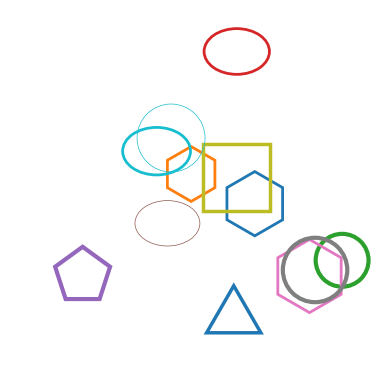[{"shape": "hexagon", "thickness": 2, "radius": 0.42, "center": [0.662, 0.471]}, {"shape": "triangle", "thickness": 2.5, "radius": 0.41, "center": [0.607, 0.176]}, {"shape": "hexagon", "thickness": 2, "radius": 0.36, "center": [0.496, 0.548]}, {"shape": "circle", "thickness": 3, "radius": 0.34, "center": [0.889, 0.324]}, {"shape": "oval", "thickness": 2, "radius": 0.42, "center": [0.615, 0.866]}, {"shape": "pentagon", "thickness": 3, "radius": 0.38, "center": [0.215, 0.284]}, {"shape": "oval", "thickness": 0.5, "radius": 0.42, "center": [0.435, 0.42]}, {"shape": "hexagon", "thickness": 2, "radius": 0.48, "center": [0.804, 0.283]}, {"shape": "circle", "thickness": 3, "radius": 0.42, "center": [0.818, 0.299]}, {"shape": "square", "thickness": 2.5, "radius": 0.43, "center": [0.614, 0.539]}, {"shape": "oval", "thickness": 2, "radius": 0.44, "center": [0.407, 0.607]}, {"shape": "circle", "thickness": 0.5, "radius": 0.44, "center": [0.444, 0.641]}]